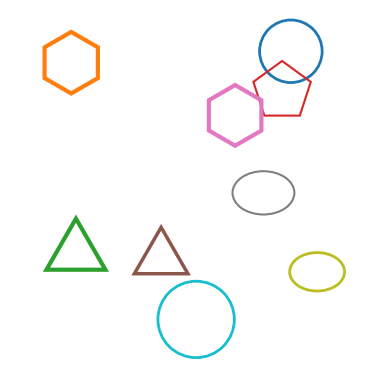[{"shape": "circle", "thickness": 2, "radius": 0.41, "center": [0.755, 0.867]}, {"shape": "hexagon", "thickness": 3, "radius": 0.4, "center": [0.185, 0.837]}, {"shape": "triangle", "thickness": 3, "radius": 0.44, "center": [0.197, 0.344]}, {"shape": "pentagon", "thickness": 1.5, "radius": 0.39, "center": [0.733, 0.763]}, {"shape": "triangle", "thickness": 2.5, "radius": 0.4, "center": [0.418, 0.329]}, {"shape": "hexagon", "thickness": 3, "radius": 0.39, "center": [0.611, 0.7]}, {"shape": "oval", "thickness": 1.5, "radius": 0.4, "center": [0.684, 0.499]}, {"shape": "oval", "thickness": 2, "radius": 0.36, "center": [0.824, 0.294]}, {"shape": "circle", "thickness": 2, "radius": 0.5, "center": [0.509, 0.17]}]